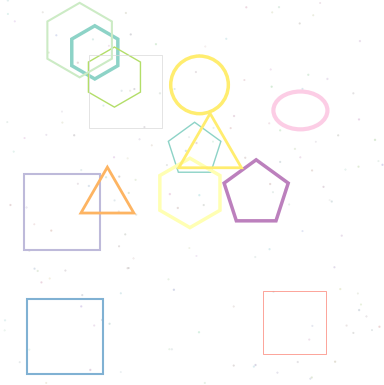[{"shape": "hexagon", "thickness": 2.5, "radius": 0.35, "center": [0.246, 0.864]}, {"shape": "pentagon", "thickness": 1, "radius": 0.36, "center": [0.505, 0.611]}, {"shape": "hexagon", "thickness": 2.5, "radius": 0.45, "center": [0.493, 0.499]}, {"shape": "square", "thickness": 1.5, "radius": 0.49, "center": [0.16, 0.45]}, {"shape": "square", "thickness": 0.5, "radius": 0.4, "center": [0.765, 0.163]}, {"shape": "square", "thickness": 1.5, "radius": 0.49, "center": [0.168, 0.126]}, {"shape": "triangle", "thickness": 2, "radius": 0.4, "center": [0.279, 0.486]}, {"shape": "hexagon", "thickness": 1, "radius": 0.39, "center": [0.297, 0.8]}, {"shape": "oval", "thickness": 3, "radius": 0.35, "center": [0.78, 0.713]}, {"shape": "square", "thickness": 0.5, "radius": 0.47, "center": [0.327, 0.761]}, {"shape": "pentagon", "thickness": 2.5, "radius": 0.44, "center": [0.665, 0.497]}, {"shape": "hexagon", "thickness": 1.5, "radius": 0.48, "center": [0.207, 0.896]}, {"shape": "circle", "thickness": 2.5, "radius": 0.37, "center": [0.518, 0.78]}, {"shape": "triangle", "thickness": 2, "radius": 0.47, "center": [0.546, 0.611]}]